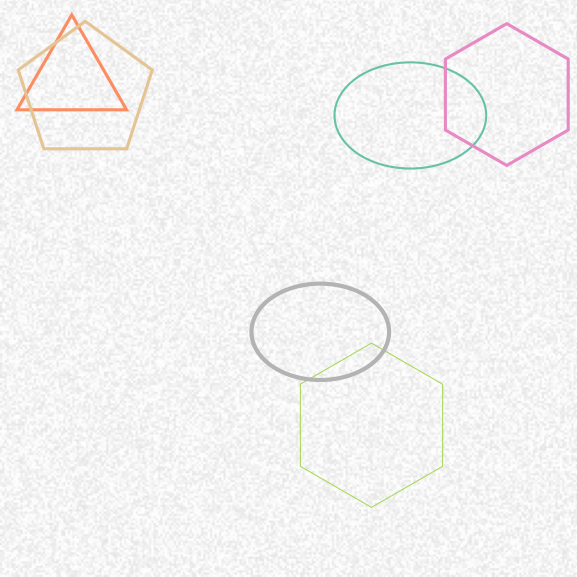[{"shape": "oval", "thickness": 1, "radius": 0.66, "center": [0.711, 0.799]}, {"shape": "triangle", "thickness": 1.5, "radius": 0.55, "center": [0.124, 0.864]}, {"shape": "hexagon", "thickness": 1.5, "radius": 0.61, "center": [0.878, 0.835]}, {"shape": "hexagon", "thickness": 0.5, "radius": 0.71, "center": [0.643, 0.263]}, {"shape": "pentagon", "thickness": 1.5, "radius": 0.61, "center": [0.148, 0.84]}, {"shape": "oval", "thickness": 2, "radius": 0.6, "center": [0.555, 0.425]}]